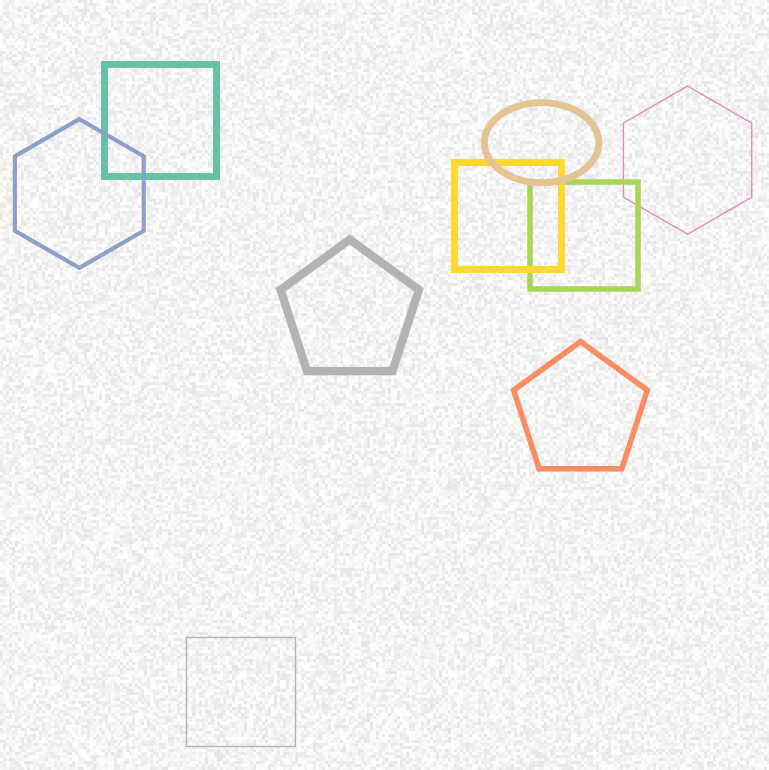[{"shape": "square", "thickness": 2.5, "radius": 0.36, "center": [0.207, 0.844]}, {"shape": "pentagon", "thickness": 2, "radius": 0.46, "center": [0.754, 0.465]}, {"shape": "hexagon", "thickness": 1.5, "radius": 0.48, "center": [0.103, 0.749]}, {"shape": "hexagon", "thickness": 0.5, "radius": 0.48, "center": [0.893, 0.792]}, {"shape": "square", "thickness": 2, "radius": 0.35, "center": [0.759, 0.694]}, {"shape": "square", "thickness": 2.5, "radius": 0.35, "center": [0.659, 0.72]}, {"shape": "oval", "thickness": 2.5, "radius": 0.37, "center": [0.703, 0.815]}, {"shape": "pentagon", "thickness": 3, "radius": 0.47, "center": [0.454, 0.594]}, {"shape": "square", "thickness": 0.5, "radius": 0.35, "center": [0.313, 0.102]}]